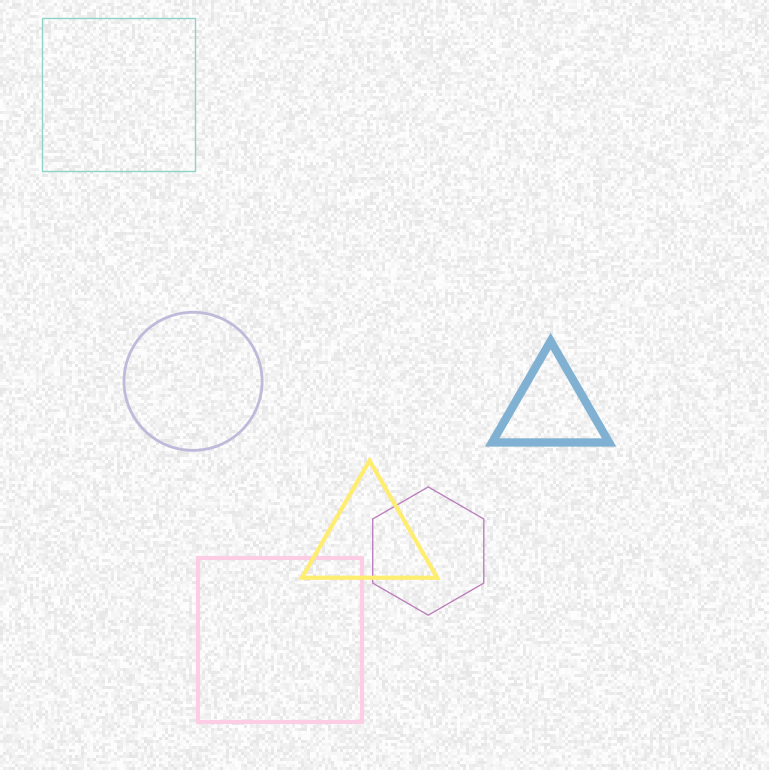[{"shape": "square", "thickness": 0.5, "radius": 0.5, "center": [0.154, 0.877]}, {"shape": "circle", "thickness": 1, "radius": 0.45, "center": [0.251, 0.505]}, {"shape": "triangle", "thickness": 3, "radius": 0.44, "center": [0.715, 0.469]}, {"shape": "square", "thickness": 1.5, "radius": 0.53, "center": [0.364, 0.169]}, {"shape": "hexagon", "thickness": 0.5, "radius": 0.42, "center": [0.556, 0.284]}, {"shape": "triangle", "thickness": 1.5, "radius": 0.51, "center": [0.48, 0.3]}]